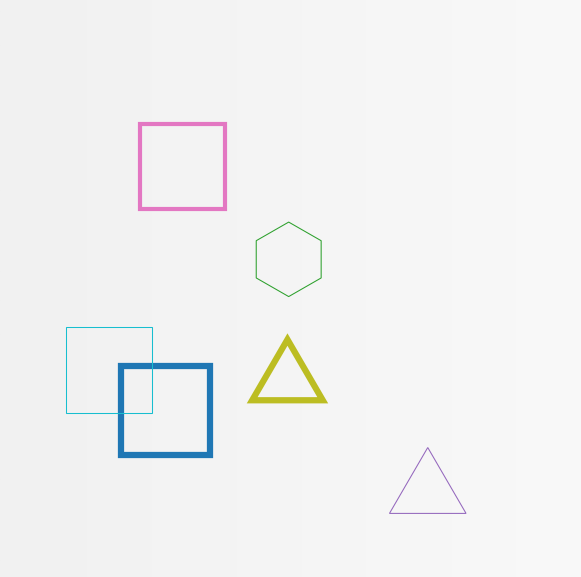[{"shape": "square", "thickness": 3, "radius": 0.38, "center": [0.285, 0.288]}, {"shape": "hexagon", "thickness": 0.5, "radius": 0.32, "center": [0.497, 0.55]}, {"shape": "triangle", "thickness": 0.5, "radius": 0.38, "center": [0.736, 0.148]}, {"shape": "square", "thickness": 2, "radius": 0.37, "center": [0.314, 0.71]}, {"shape": "triangle", "thickness": 3, "radius": 0.35, "center": [0.495, 0.341]}, {"shape": "square", "thickness": 0.5, "radius": 0.37, "center": [0.188, 0.358]}]